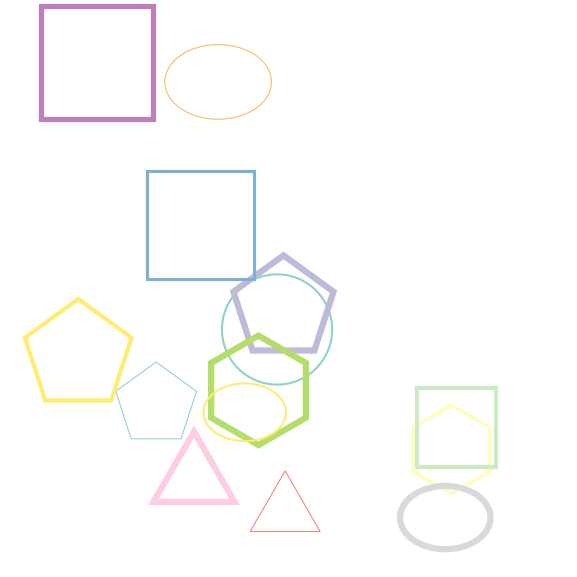[{"shape": "circle", "thickness": 1, "radius": 0.48, "center": [0.48, 0.429]}, {"shape": "pentagon", "thickness": 0.5, "radius": 0.37, "center": [0.27, 0.299]}, {"shape": "hexagon", "thickness": 1.5, "radius": 0.38, "center": [0.782, 0.221]}, {"shape": "pentagon", "thickness": 3, "radius": 0.46, "center": [0.491, 0.466]}, {"shape": "triangle", "thickness": 0.5, "radius": 0.35, "center": [0.494, 0.114]}, {"shape": "square", "thickness": 1.5, "radius": 0.47, "center": [0.347, 0.609]}, {"shape": "oval", "thickness": 0.5, "radius": 0.46, "center": [0.378, 0.857]}, {"shape": "hexagon", "thickness": 3, "radius": 0.47, "center": [0.448, 0.323]}, {"shape": "triangle", "thickness": 3, "radius": 0.41, "center": [0.336, 0.171]}, {"shape": "oval", "thickness": 3, "radius": 0.39, "center": [0.771, 0.103]}, {"shape": "square", "thickness": 2.5, "radius": 0.49, "center": [0.168, 0.891]}, {"shape": "square", "thickness": 2, "radius": 0.34, "center": [0.79, 0.259]}, {"shape": "oval", "thickness": 1, "radius": 0.36, "center": [0.424, 0.285]}, {"shape": "pentagon", "thickness": 2, "radius": 0.49, "center": [0.135, 0.384]}]